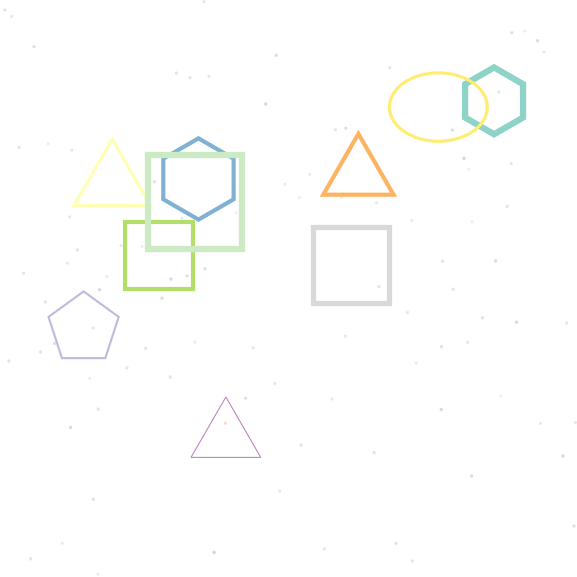[{"shape": "hexagon", "thickness": 3, "radius": 0.29, "center": [0.856, 0.825]}, {"shape": "triangle", "thickness": 1.5, "radius": 0.38, "center": [0.194, 0.682]}, {"shape": "pentagon", "thickness": 1, "radius": 0.32, "center": [0.145, 0.431]}, {"shape": "hexagon", "thickness": 2, "radius": 0.35, "center": [0.344, 0.689]}, {"shape": "triangle", "thickness": 2, "radius": 0.35, "center": [0.621, 0.697]}, {"shape": "square", "thickness": 2, "radius": 0.29, "center": [0.275, 0.556]}, {"shape": "square", "thickness": 2.5, "radius": 0.33, "center": [0.608, 0.541]}, {"shape": "triangle", "thickness": 0.5, "radius": 0.35, "center": [0.391, 0.242]}, {"shape": "square", "thickness": 3, "radius": 0.41, "center": [0.338, 0.649]}, {"shape": "oval", "thickness": 1.5, "radius": 0.42, "center": [0.759, 0.814]}]